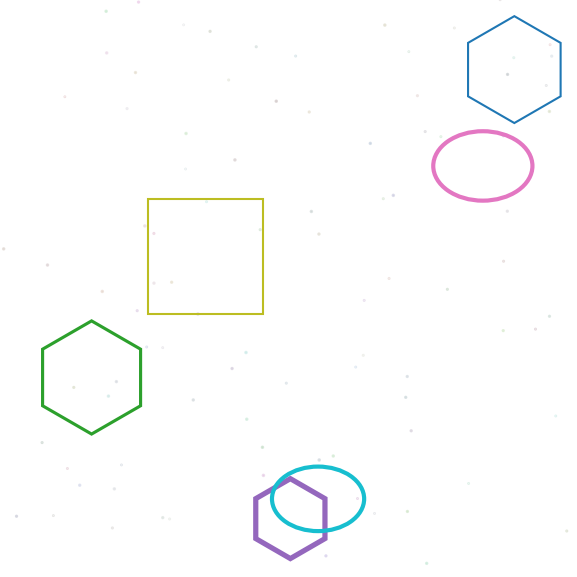[{"shape": "hexagon", "thickness": 1, "radius": 0.46, "center": [0.891, 0.879]}, {"shape": "hexagon", "thickness": 1.5, "radius": 0.49, "center": [0.159, 0.345]}, {"shape": "hexagon", "thickness": 2.5, "radius": 0.35, "center": [0.503, 0.101]}, {"shape": "oval", "thickness": 2, "radius": 0.43, "center": [0.836, 0.712]}, {"shape": "square", "thickness": 1, "radius": 0.5, "center": [0.356, 0.555]}, {"shape": "oval", "thickness": 2, "radius": 0.4, "center": [0.551, 0.135]}]